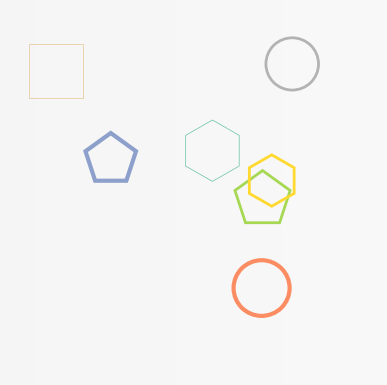[{"shape": "hexagon", "thickness": 0.5, "radius": 0.4, "center": [0.548, 0.609]}, {"shape": "circle", "thickness": 3, "radius": 0.36, "center": [0.675, 0.252]}, {"shape": "pentagon", "thickness": 3, "radius": 0.34, "center": [0.286, 0.586]}, {"shape": "pentagon", "thickness": 2, "radius": 0.37, "center": [0.678, 0.482]}, {"shape": "hexagon", "thickness": 2, "radius": 0.33, "center": [0.701, 0.531]}, {"shape": "square", "thickness": 0.5, "radius": 0.35, "center": [0.145, 0.815]}, {"shape": "circle", "thickness": 2, "radius": 0.34, "center": [0.754, 0.834]}]